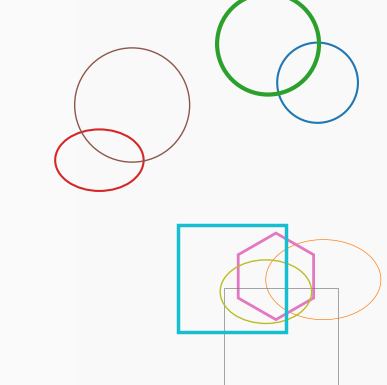[{"shape": "circle", "thickness": 1.5, "radius": 0.52, "center": [0.82, 0.785]}, {"shape": "oval", "thickness": 0.5, "radius": 0.74, "center": [0.834, 0.274]}, {"shape": "circle", "thickness": 3, "radius": 0.66, "center": [0.692, 0.886]}, {"shape": "oval", "thickness": 1.5, "radius": 0.57, "center": [0.257, 0.584]}, {"shape": "circle", "thickness": 1, "radius": 0.74, "center": [0.341, 0.727]}, {"shape": "hexagon", "thickness": 2, "radius": 0.56, "center": [0.712, 0.282]}, {"shape": "square", "thickness": 0.5, "radius": 0.74, "center": [0.725, 0.105]}, {"shape": "oval", "thickness": 1, "radius": 0.59, "center": [0.686, 0.242]}, {"shape": "square", "thickness": 2.5, "radius": 0.7, "center": [0.598, 0.277]}]